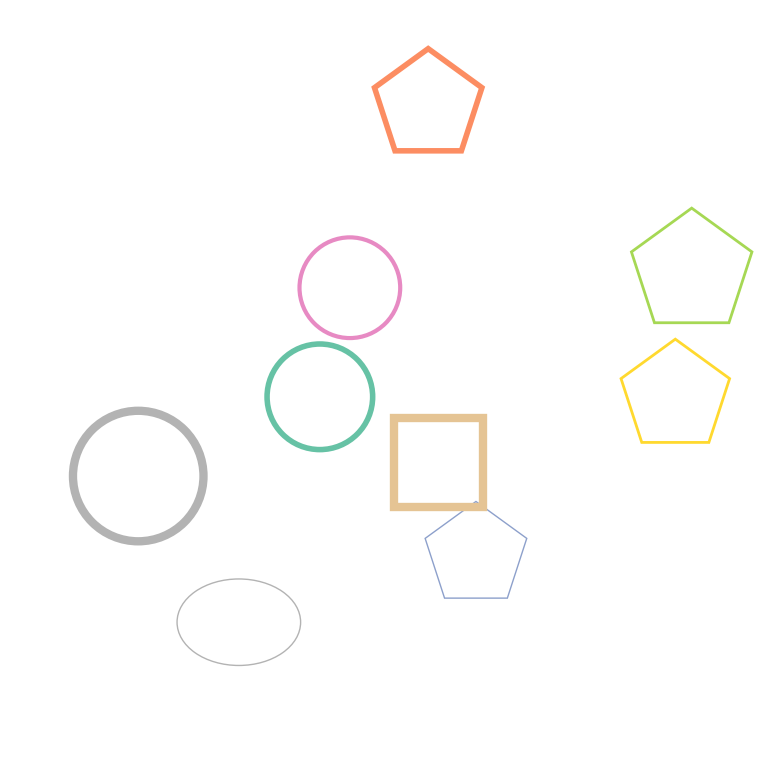[{"shape": "circle", "thickness": 2, "radius": 0.34, "center": [0.415, 0.485]}, {"shape": "pentagon", "thickness": 2, "radius": 0.37, "center": [0.556, 0.863]}, {"shape": "pentagon", "thickness": 0.5, "radius": 0.35, "center": [0.618, 0.279]}, {"shape": "circle", "thickness": 1.5, "radius": 0.33, "center": [0.454, 0.626]}, {"shape": "pentagon", "thickness": 1, "radius": 0.41, "center": [0.898, 0.647]}, {"shape": "pentagon", "thickness": 1, "radius": 0.37, "center": [0.877, 0.485]}, {"shape": "square", "thickness": 3, "radius": 0.29, "center": [0.569, 0.399]}, {"shape": "circle", "thickness": 3, "radius": 0.42, "center": [0.18, 0.382]}, {"shape": "oval", "thickness": 0.5, "radius": 0.4, "center": [0.31, 0.192]}]